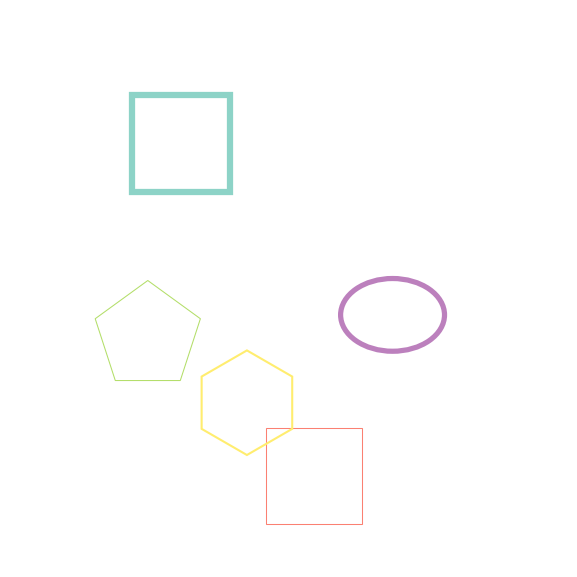[{"shape": "square", "thickness": 3, "radius": 0.42, "center": [0.313, 0.751]}, {"shape": "square", "thickness": 0.5, "radius": 0.41, "center": [0.544, 0.175]}, {"shape": "pentagon", "thickness": 0.5, "radius": 0.48, "center": [0.256, 0.418]}, {"shape": "oval", "thickness": 2.5, "radius": 0.45, "center": [0.68, 0.454]}, {"shape": "hexagon", "thickness": 1, "radius": 0.45, "center": [0.428, 0.302]}]